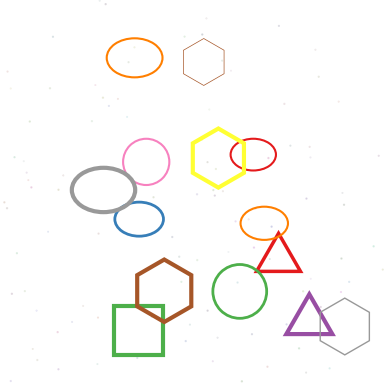[{"shape": "oval", "thickness": 1.5, "radius": 0.29, "center": [0.658, 0.598]}, {"shape": "triangle", "thickness": 2.5, "radius": 0.33, "center": [0.723, 0.328]}, {"shape": "oval", "thickness": 2, "radius": 0.32, "center": [0.361, 0.431]}, {"shape": "square", "thickness": 3, "radius": 0.32, "center": [0.36, 0.141]}, {"shape": "circle", "thickness": 2, "radius": 0.35, "center": [0.623, 0.243]}, {"shape": "triangle", "thickness": 3, "radius": 0.34, "center": [0.803, 0.167]}, {"shape": "oval", "thickness": 1.5, "radius": 0.36, "center": [0.35, 0.85]}, {"shape": "oval", "thickness": 1.5, "radius": 0.31, "center": [0.686, 0.42]}, {"shape": "hexagon", "thickness": 3, "radius": 0.38, "center": [0.567, 0.589]}, {"shape": "hexagon", "thickness": 0.5, "radius": 0.3, "center": [0.529, 0.839]}, {"shape": "hexagon", "thickness": 3, "radius": 0.41, "center": [0.427, 0.245]}, {"shape": "circle", "thickness": 1.5, "radius": 0.3, "center": [0.38, 0.58]}, {"shape": "oval", "thickness": 3, "radius": 0.41, "center": [0.269, 0.507]}, {"shape": "hexagon", "thickness": 1, "radius": 0.37, "center": [0.896, 0.152]}]